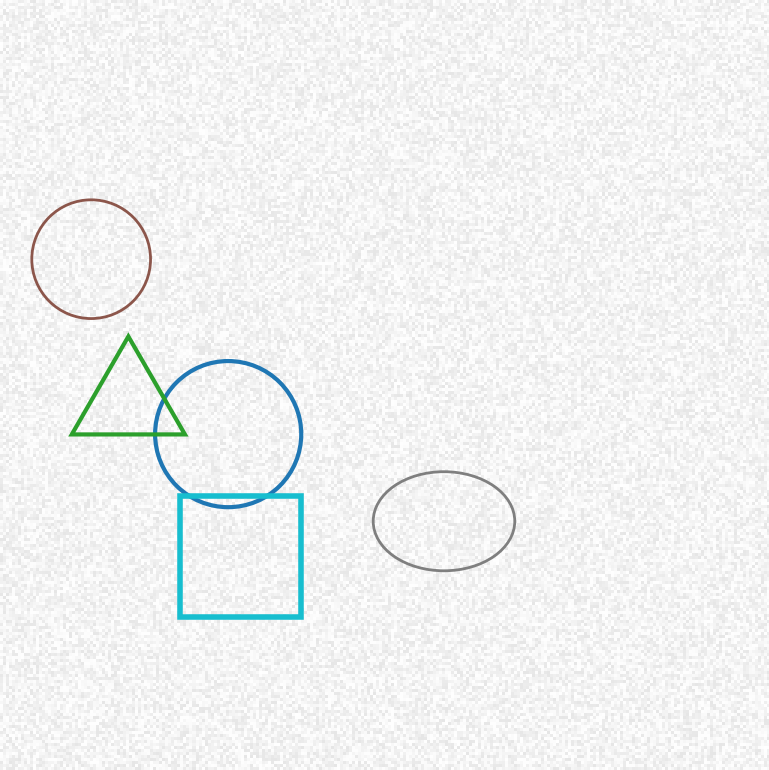[{"shape": "circle", "thickness": 1.5, "radius": 0.47, "center": [0.296, 0.436]}, {"shape": "triangle", "thickness": 1.5, "radius": 0.42, "center": [0.167, 0.478]}, {"shape": "circle", "thickness": 1, "radius": 0.39, "center": [0.118, 0.663]}, {"shape": "oval", "thickness": 1, "radius": 0.46, "center": [0.577, 0.323]}, {"shape": "square", "thickness": 2, "radius": 0.39, "center": [0.313, 0.277]}]